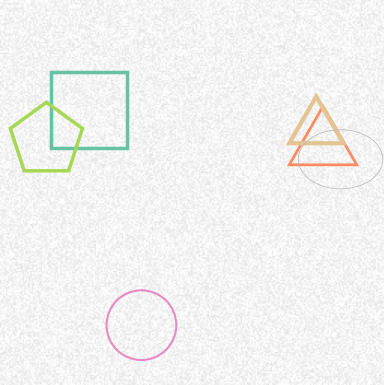[{"shape": "square", "thickness": 2.5, "radius": 0.49, "center": [0.231, 0.715]}, {"shape": "triangle", "thickness": 2, "radius": 0.51, "center": [0.839, 0.623]}, {"shape": "circle", "thickness": 1.5, "radius": 0.45, "center": [0.367, 0.155]}, {"shape": "pentagon", "thickness": 2.5, "radius": 0.49, "center": [0.121, 0.636]}, {"shape": "triangle", "thickness": 3, "radius": 0.4, "center": [0.821, 0.668]}, {"shape": "oval", "thickness": 0.5, "radius": 0.55, "center": [0.885, 0.586]}]